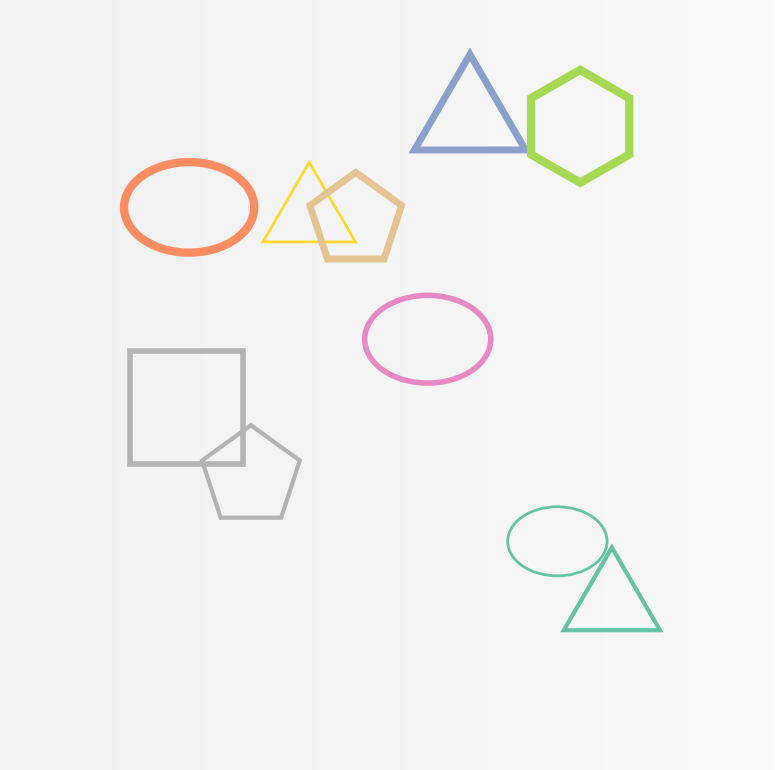[{"shape": "oval", "thickness": 1, "radius": 0.32, "center": [0.719, 0.297]}, {"shape": "triangle", "thickness": 1.5, "radius": 0.36, "center": [0.79, 0.217]}, {"shape": "oval", "thickness": 3, "radius": 0.42, "center": [0.244, 0.731]}, {"shape": "triangle", "thickness": 2.5, "radius": 0.41, "center": [0.606, 0.847]}, {"shape": "oval", "thickness": 2, "radius": 0.41, "center": [0.552, 0.559]}, {"shape": "hexagon", "thickness": 3, "radius": 0.37, "center": [0.749, 0.836]}, {"shape": "triangle", "thickness": 1, "radius": 0.34, "center": [0.399, 0.72]}, {"shape": "pentagon", "thickness": 2.5, "radius": 0.31, "center": [0.459, 0.714]}, {"shape": "square", "thickness": 2, "radius": 0.37, "center": [0.241, 0.471]}, {"shape": "pentagon", "thickness": 1.5, "radius": 0.33, "center": [0.324, 0.381]}]